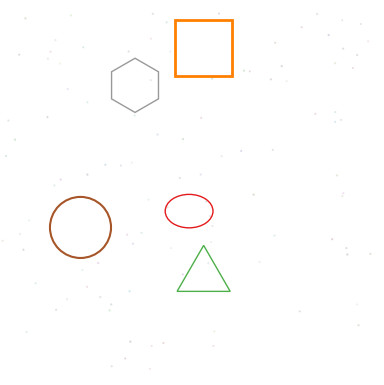[{"shape": "oval", "thickness": 1, "radius": 0.31, "center": [0.491, 0.452]}, {"shape": "triangle", "thickness": 1, "radius": 0.4, "center": [0.529, 0.283]}, {"shape": "square", "thickness": 2, "radius": 0.37, "center": [0.528, 0.875]}, {"shape": "circle", "thickness": 1.5, "radius": 0.4, "center": [0.209, 0.409]}, {"shape": "hexagon", "thickness": 1, "radius": 0.35, "center": [0.351, 0.778]}]